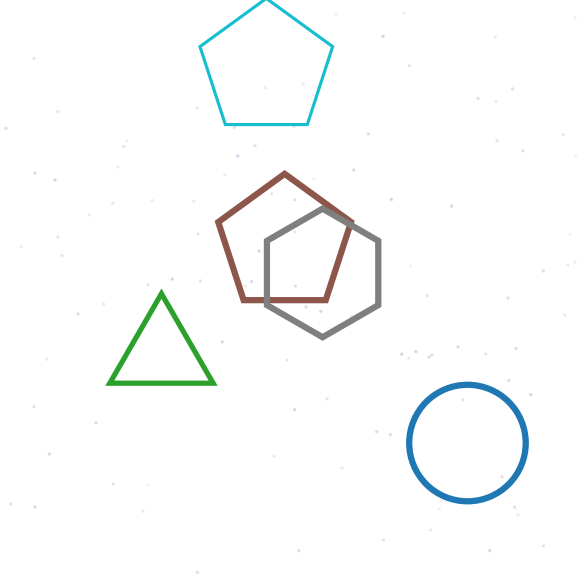[{"shape": "circle", "thickness": 3, "radius": 0.5, "center": [0.809, 0.232]}, {"shape": "triangle", "thickness": 2.5, "radius": 0.52, "center": [0.28, 0.387]}, {"shape": "pentagon", "thickness": 3, "radius": 0.6, "center": [0.493, 0.577]}, {"shape": "hexagon", "thickness": 3, "radius": 0.56, "center": [0.559, 0.526]}, {"shape": "pentagon", "thickness": 1.5, "radius": 0.6, "center": [0.461, 0.881]}]